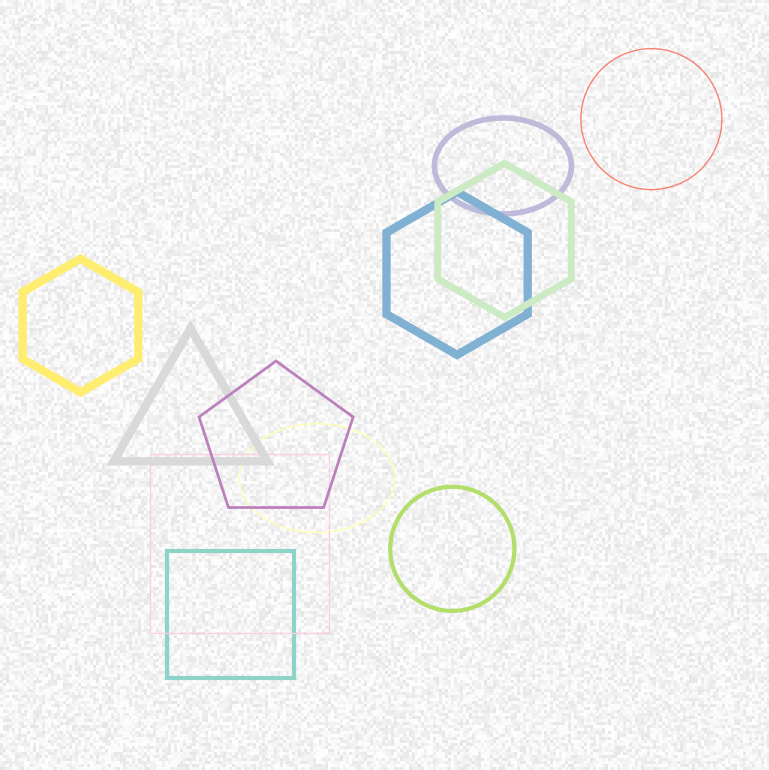[{"shape": "square", "thickness": 1.5, "radius": 0.41, "center": [0.299, 0.202]}, {"shape": "oval", "thickness": 0.5, "radius": 0.5, "center": [0.412, 0.379]}, {"shape": "oval", "thickness": 2, "radius": 0.45, "center": [0.653, 0.784]}, {"shape": "circle", "thickness": 0.5, "radius": 0.46, "center": [0.846, 0.845]}, {"shape": "hexagon", "thickness": 3, "radius": 0.53, "center": [0.594, 0.645]}, {"shape": "circle", "thickness": 1.5, "radius": 0.4, "center": [0.587, 0.287]}, {"shape": "square", "thickness": 0.5, "radius": 0.58, "center": [0.311, 0.295]}, {"shape": "triangle", "thickness": 3, "radius": 0.58, "center": [0.247, 0.458]}, {"shape": "pentagon", "thickness": 1, "radius": 0.53, "center": [0.359, 0.426]}, {"shape": "hexagon", "thickness": 2.5, "radius": 0.5, "center": [0.655, 0.688]}, {"shape": "hexagon", "thickness": 3, "radius": 0.43, "center": [0.104, 0.577]}]